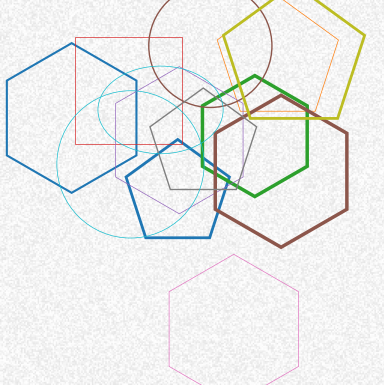[{"shape": "pentagon", "thickness": 2, "radius": 0.71, "center": [0.462, 0.497]}, {"shape": "hexagon", "thickness": 1.5, "radius": 0.97, "center": [0.186, 0.694]}, {"shape": "pentagon", "thickness": 0.5, "radius": 0.83, "center": [0.722, 0.845]}, {"shape": "hexagon", "thickness": 2.5, "radius": 0.79, "center": [0.662, 0.647]}, {"shape": "square", "thickness": 0.5, "radius": 0.69, "center": [0.334, 0.765]}, {"shape": "hexagon", "thickness": 0.5, "radius": 0.96, "center": [0.466, 0.636]}, {"shape": "hexagon", "thickness": 2.5, "radius": 0.99, "center": [0.73, 0.555]}, {"shape": "circle", "thickness": 1, "radius": 0.8, "center": [0.546, 0.881]}, {"shape": "hexagon", "thickness": 0.5, "radius": 0.97, "center": [0.607, 0.145]}, {"shape": "pentagon", "thickness": 1, "radius": 0.73, "center": [0.528, 0.626]}, {"shape": "pentagon", "thickness": 2, "radius": 0.96, "center": [0.764, 0.848]}, {"shape": "oval", "thickness": 0.5, "radius": 0.81, "center": [0.417, 0.715]}, {"shape": "circle", "thickness": 0.5, "radius": 0.96, "center": [0.339, 0.573]}]